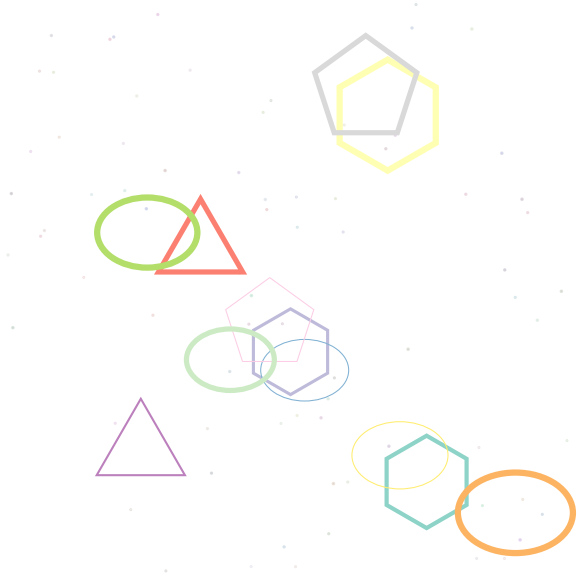[{"shape": "hexagon", "thickness": 2, "radius": 0.4, "center": [0.739, 0.165]}, {"shape": "hexagon", "thickness": 3, "radius": 0.48, "center": [0.671, 0.8]}, {"shape": "hexagon", "thickness": 1.5, "radius": 0.37, "center": [0.503, 0.39]}, {"shape": "triangle", "thickness": 2.5, "radius": 0.42, "center": [0.347, 0.57]}, {"shape": "oval", "thickness": 0.5, "radius": 0.38, "center": [0.528, 0.358]}, {"shape": "oval", "thickness": 3, "radius": 0.5, "center": [0.892, 0.111]}, {"shape": "oval", "thickness": 3, "radius": 0.43, "center": [0.255, 0.596]}, {"shape": "pentagon", "thickness": 0.5, "radius": 0.4, "center": [0.467, 0.438]}, {"shape": "pentagon", "thickness": 2.5, "radius": 0.46, "center": [0.633, 0.845]}, {"shape": "triangle", "thickness": 1, "radius": 0.44, "center": [0.244, 0.22]}, {"shape": "oval", "thickness": 2.5, "radius": 0.38, "center": [0.399, 0.376]}, {"shape": "oval", "thickness": 0.5, "radius": 0.42, "center": [0.693, 0.211]}]